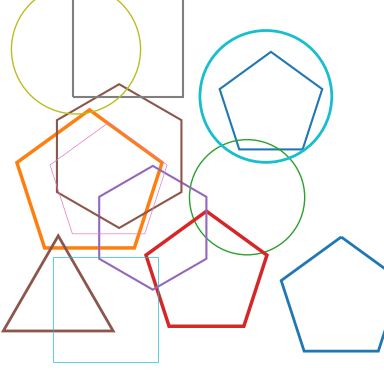[{"shape": "pentagon", "thickness": 1.5, "radius": 0.7, "center": [0.704, 0.725]}, {"shape": "pentagon", "thickness": 2, "radius": 0.82, "center": [0.886, 0.221]}, {"shape": "pentagon", "thickness": 2.5, "radius": 0.99, "center": [0.232, 0.516]}, {"shape": "circle", "thickness": 1, "radius": 0.75, "center": [0.642, 0.488]}, {"shape": "pentagon", "thickness": 2.5, "radius": 0.83, "center": [0.536, 0.286]}, {"shape": "hexagon", "thickness": 1.5, "radius": 0.8, "center": [0.397, 0.408]}, {"shape": "hexagon", "thickness": 1.5, "radius": 0.93, "center": [0.31, 0.595]}, {"shape": "triangle", "thickness": 2, "radius": 0.82, "center": [0.151, 0.223]}, {"shape": "pentagon", "thickness": 0.5, "radius": 0.8, "center": [0.282, 0.522]}, {"shape": "square", "thickness": 1.5, "radius": 0.71, "center": [0.332, 0.891]}, {"shape": "circle", "thickness": 1, "radius": 0.84, "center": [0.197, 0.872]}, {"shape": "circle", "thickness": 2, "radius": 0.86, "center": [0.691, 0.75]}, {"shape": "square", "thickness": 0.5, "radius": 0.69, "center": [0.274, 0.196]}]